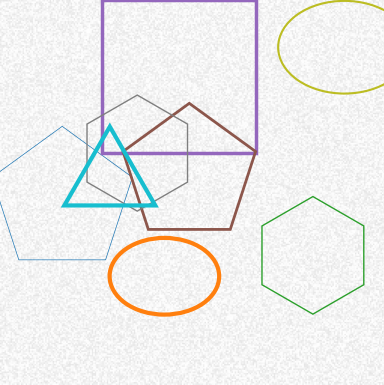[{"shape": "pentagon", "thickness": 0.5, "radius": 0.96, "center": [0.162, 0.48]}, {"shape": "oval", "thickness": 3, "radius": 0.71, "center": [0.427, 0.282]}, {"shape": "hexagon", "thickness": 1, "radius": 0.76, "center": [0.813, 0.337]}, {"shape": "square", "thickness": 2.5, "radius": 0.99, "center": [0.465, 0.802]}, {"shape": "pentagon", "thickness": 2, "radius": 0.91, "center": [0.492, 0.551]}, {"shape": "hexagon", "thickness": 1, "radius": 0.75, "center": [0.357, 0.602]}, {"shape": "oval", "thickness": 1.5, "radius": 0.86, "center": [0.894, 0.877]}, {"shape": "triangle", "thickness": 3, "radius": 0.68, "center": [0.285, 0.535]}]